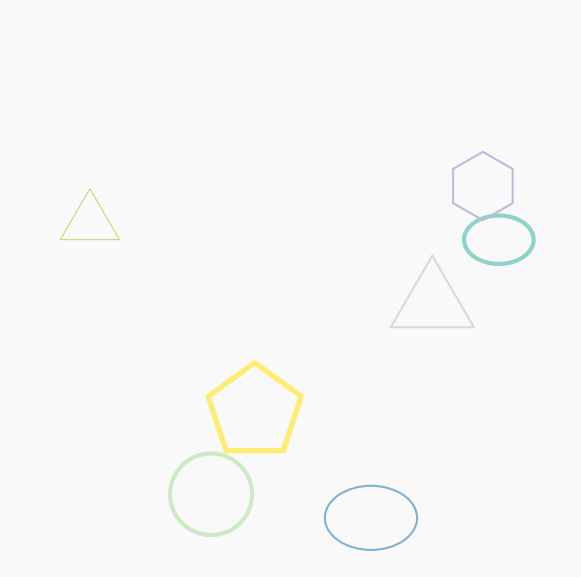[{"shape": "oval", "thickness": 2, "radius": 0.3, "center": [0.858, 0.584]}, {"shape": "hexagon", "thickness": 1, "radius": 0.3, "center": [0.831, 0.677]}, {"shape": "oval", "thickness": 1, "radius": 0.4, "center": [0.638, 0.102]}, {"shape": "triangle", "thickness": 0.5, "radius": 0.29, "center": [0.155, 0.614]}, {"shape": "triangle", "thickness": 1, "radius": 0.41, "center": [0.744, 0.474]}, {"shape": "circle", "thickness": 2, "radius": 0.35, "center": [0.363, 0.143]}, {"shape": "pentagon", "thickness": 2.5, "radius": 0.42, "center": [0.438, 0.287]}]